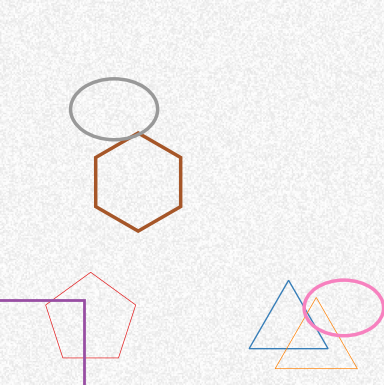[{"shape": "pentagon", "thickness": 0.5, "radius": 0.61, "center": [0.236, 0.17]}, {"shape": "triangle", "thickness": 1, "radius": 0.59, "center": [0.75, 0.154]}, {"shape": "square", "thickness": 2, "radius": 0.58, "center": [0.102, 0.105]}, {"shape": "triangle", "thickness": 0.5, "radius": 0.62, "center": [0.821, 0.104]}, {"shape": "hexagon", "thickness": 2.5, "radius": 0.64, "center": [0.359, 0.527]}, {"shape": "oval", "thickness": 2.5, "radius": 0.52, "center": [0.893, 0.2]}, {"shape": "oval", "thickness": 2.5, "radius": 0.57, "center": [0.296, 0.716]}]